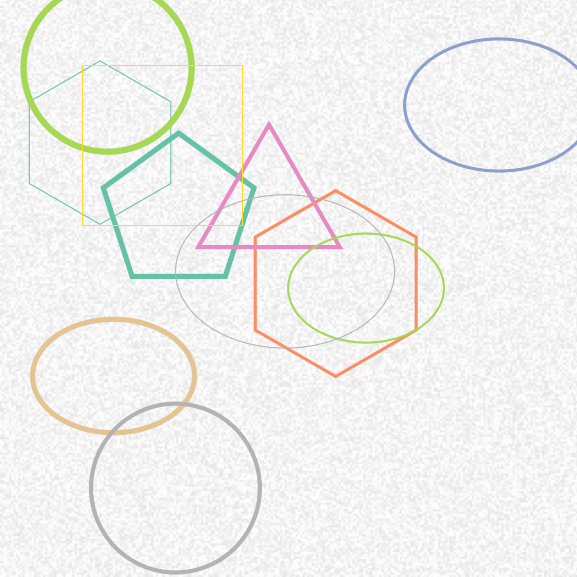[{"shape": "hexagon", "thickness": 0.5, "radius": 0.71, "center": [0.173, 0.752]}, {"shape": "pentagon", "thickness": 2.5, "radius": 0.69, "center": [0.309, 0.631]}, {"shape": "hexagon", "thickness": 1.5, "radius": 0.8, "center": [0.581, 0.508]}, {"shape": "oval", "thickness": 1.5, "radius": 0.82, "center": [0.864, 0.817]}, {"shape": "triangle", "thickness": 2, "radius": 0.71, "center": [0.466, 0.642]}, {"shape": "oval", "thickness": 1, "radius": 0.67, "center": [0.634, 0.5]}, {"shape": "circle", "thickness": 3, "radius": 0.73, "center": [0.186, 0.882]}, {"shape": "square", "thickness": 0.5, "radius": 0.69, "center": [0.28, 0.747]}, {"shape": "oval", "thickness": 2.5, "radius": 0.7, "center": [0.197, 0.348]}, {"shape": "circle", "thickness": 2, "radius": 0.73, "center": [0.304, 0.154]}, {"shape": "oval", "thickness": 0.5, "radius": 0.95, "center": [0.494, 0.529]}]